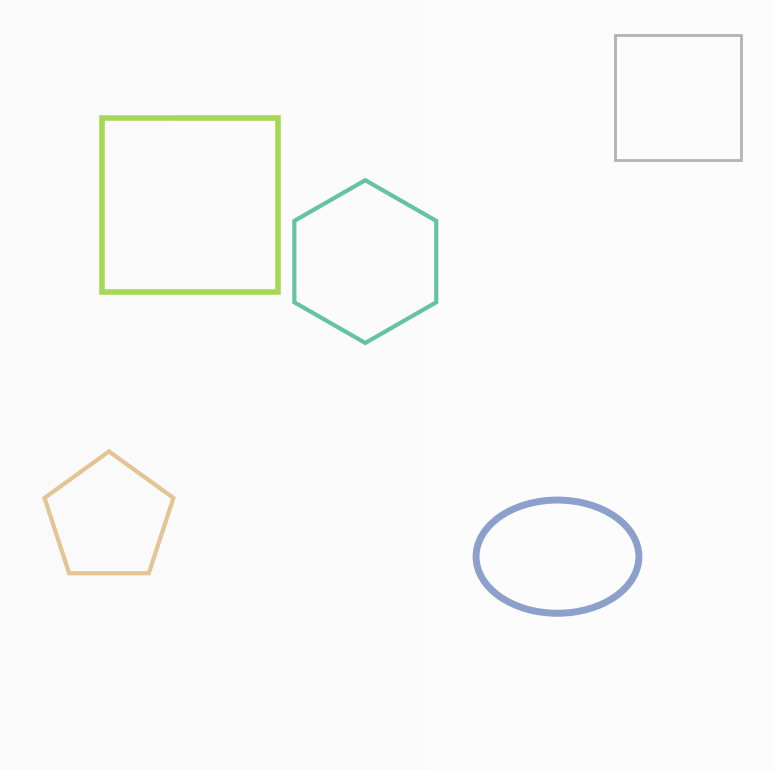[{"shape": "hexagon", "thickness": 1.5, "radius": 0.53, "center": [0.471, 0.66]}, {"shape": "oval", "thickness": 2.5, "radius": 0.53, "center": [0.719, 0.277]}, {"shape": "square", "thickness": 2, "radius": 0.57, "center": [0.245, 0.733]}, {"shape": "pentagon", "thickness": 1.5, "radius": 0.44, "center": [0.141, 0.326]}, {"shape": "square", "thickness": 1, "radius": 0.41, "center": [0.875, 0.873]}]